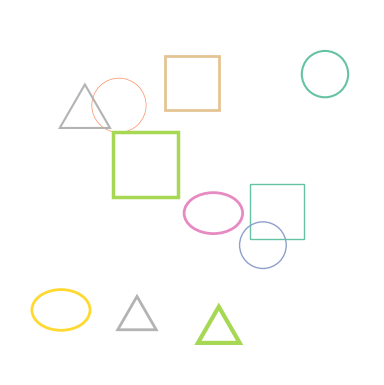[{"shape": "square", "thickness": 1, "radius": 0.35, "center": [0.72, 0.451]}, {"shape": "circle", "thickness": 1.5, "radius": 0.3, "center": [0.844, 0.808]}, {"shape": "circle", "thickness": 0.5, "radius": 0.35, "center": [0.309, 0.726]}, {"shape": "circle", "thickness": 1, "radius": 0.3, "center": [0.683, 0.363]}, {"shape": "oval", "thickness": 2, "radius": 0.38, "center": [0.554, 0.446]}, {"shape": "triangle", "thickness": 3, "radius": 0.31, "center": [0.568, 0.141]}, {"shape": "square", "thickness": 2.5, "radius": 0.42, "center": [0.377, 0.573]}, {"shape": "oval", "thickness": 2, "radius": 0.38, "center": [0.158, 0.195]}, {"shape": "square", "thickness": 2, "radius": 0.35, "center": [0.5, 0.784]}, {"shape": "triangle", "thickness": 2, "radius": 0.29, "center": [0.356, 0.172]}, {"shape": "triangle", "thickness": 1.5, "radius": 0.38, "center": [0.22, 0.705]}]